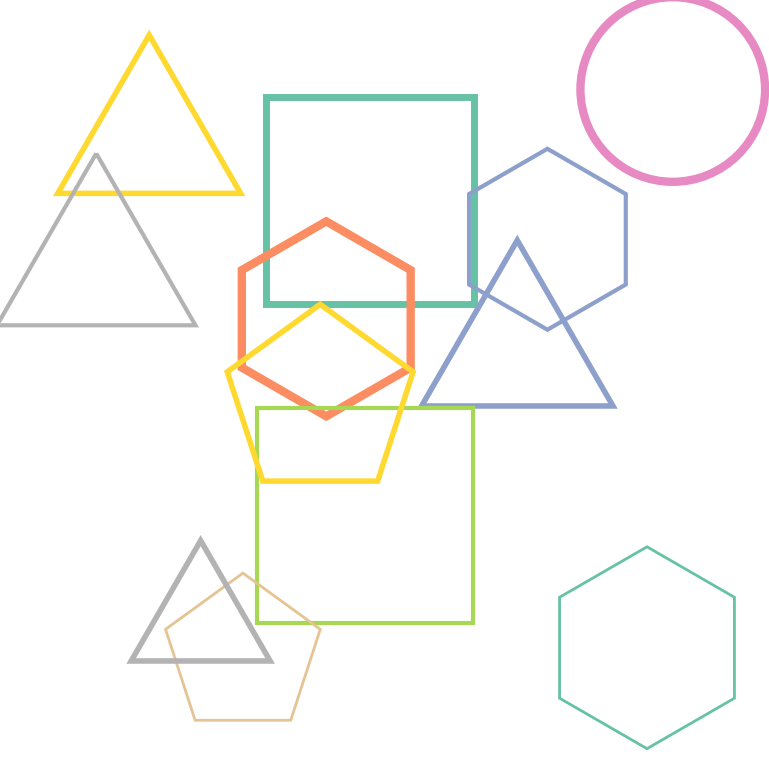[{"shape": "square", "thickness": 2.5, "radius": 0.67, "center": [0.481, 0.74]}, {"shape": "hexagon", "thickness": 1, "radius": 0.66, "center": [0.84, 0.159]}, {"shape": "hexagon", "thickness": 3, "radius": 0.63, "center": [0.424, 0.586]}, {"shape": "triangle", "thickness": 2, "radius": 0.72, "center": [0.672, 0.544]}, {"shape": "hexagon", "thickness": 1.5, "radius": 0.59, "center": [0.711, 0.689]}, {"shape": "circle", "thickness": 3, "radius": 0.6, "center": [0.874, 0.884]}, {"shape": "square", "thickness": 1.5, "radius": 0.7, "center": [0.474, 0.331]}, {"shape": "triangle", "thickness": 2, "radius": 0.69, "center": [0.194, 0.817]}, {"shape": "pentagon", "thickness": 2, "radius": 0.63, "center": [0.416, 0.478]}, {"shape": "pentagon", "thickness": 1, "radius": 0.53, "center": [0.315, 0.15]}, {"shape": "triangle", "thickness": 2, "radius": 0.52, "center": [0.261, 0.194]}, {"shape": "triangle", "thickness": 1.5, "radius": 0.74, "center": [0.125, 0.652]}]